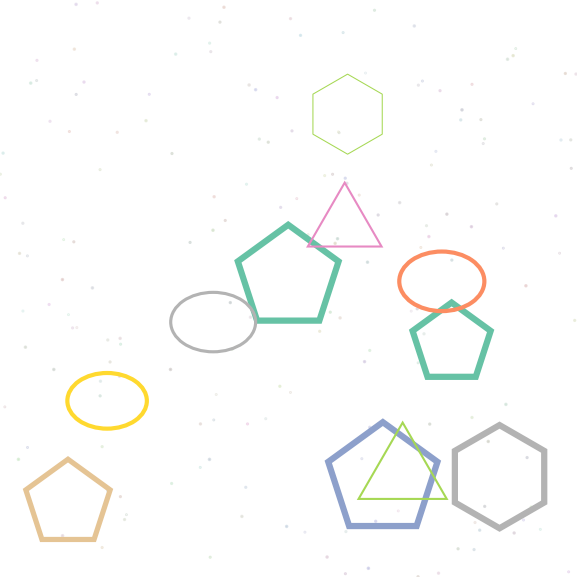[{"shape": "pentagon", "thickness": 3, "radius": 0.36, "center": [0.782, 0.404]}, {"shape": "pentagon", "thickness": 3, "radius": 0.46, "center": [0.499, 0.518]}, {"shape": "oval", "thickness": 2, "radius": 0.37, "center": [0.765, 0.512]}, {"shape": "pentagon", "thickness": 3, "radius": 0.5, "center": [0.663, 0.169]}, {"shape": "triangle", "thickness": 1, "radius": 0.37, "center": [0.597, 0.609]}, {"shape": "triangle", "thickness": 1, "radius": 0.44, "center": [0.697, 0.179]}, {"shape": "hexagon", "thickness": 0.5, "radius": 0.35, "center": [0.602, 0.801]}, {"shape": "oval", "thickness": 2, "radius": 0.34, "center": [0.185, 0.305]}, {"shape": "pentagon", "thickness": 2.5, "radius": 0.38, "center": [0.118, 0.127]}, {"shape": "hexagon", "thickness": 3, "radius": 0.45, "center": [0.865, 0.174]}, {"shape": "oval", "thickness": 1.5, "radius": 0.37, "center": [0.369, 0.441]}]